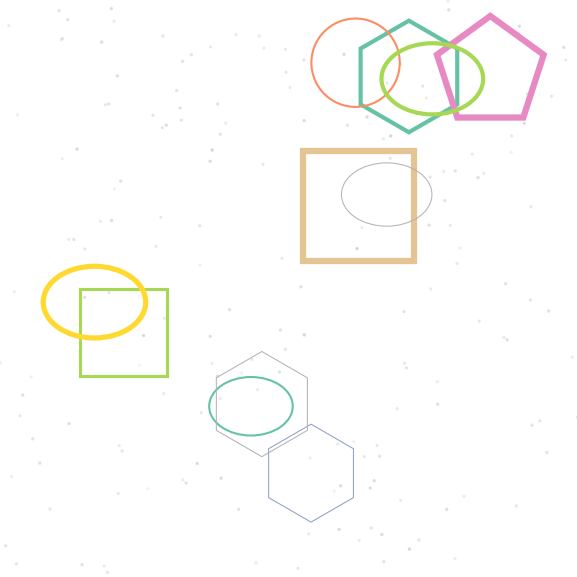[{"shape": "oval", "thickness": 1, "radius": 0.36, "center": [0.435, 0.296]}, {"shape": "hexagon", "thickness": 2, "radius": 0.48, "center": [0.708, 0.867]}, {"shape": "circle", "thickness": 1, "radius": 0.38, "center": [0.616, 0.891]}, {"shape": "hexagon", "thickness": 0.5, "radius": 0.42, "center": [0.539, 0.18]}, {"shape": "pentagon", "thickness": 3, "radius": 0.49, "center": [0.849, 0.874]}, {"shape": "square", "thickness": 1.5, "radius": 0.38, "center": [0.214, 0.423]}, {"shape": "oval", "thickness": 2, "radius": 0.44, "center": [0.749, 0.863]}, {"shape": "oval", "thickness": 2.5, "radius": 0.44, "center": [0.164, 0.476]}, {"shape": "square", "thickness": 3, "radius": 0.48, "center": [0.621, 0.642]}, {"shape": "oval", "thickness": 0.5, "radius": 0.39, "center": [0.67, 0.662]}, {"shape": "hexagon", "thickness": 0.5, "radius": 0.46, "center": [0.453, 0.299]}]